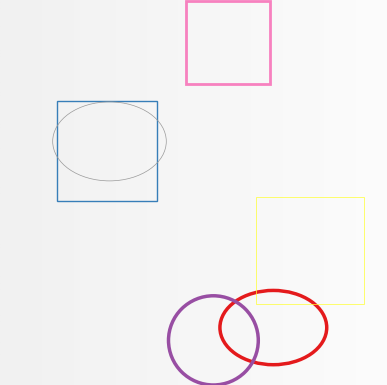[{"shape": "oval", "thickness": 2.5, "radius": 0.69, "center": [0.705, 0.149]}, {"shape": "square", "thickness": 1, "radius": 0.65, "center": [0.276, 0.607]}, {"shape": "circle", "thickness": 2.5, "radius": 0.58, "center": [0.551, 0.116]}, {"shape": "square", "thickness": 0.5, "radius": 0.7, "center": [0.8, 0.35]}, {"shape": "square", "thickness": 2, "radius": 0.54, "center": [0.588, 0.889]}, {"shape": "oval", "thickness": 0.5, "radius": 0.73, "center": [0.283, 0.633]}]